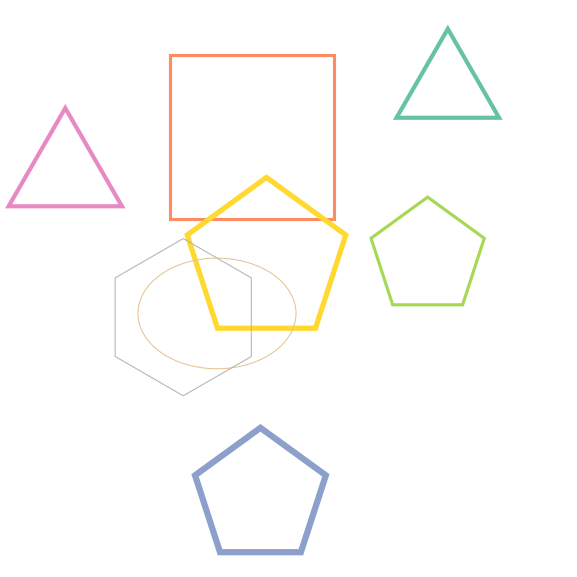[{"shape": "triangle", "thickness": 2, "radius": 0.51, "center": [0.775, 0.847]}, {"shape": "square", "thickness": 1.5, "radius": 0.71, "center": [0.437, 0.762]}, {"shape": "pentagon", "thickness": 3, "radius": 0.6, "center": [0.451, 0.139]}, {"shape": "triangle", "thickness": 2, "radius": 0.57, "center": [0.113, 0.699]}, {"shape": "pentagon", "thickness": 1.5, "radius": 0.52, "center": [0.741, 0.555]}, {"shape": "pentagon", "thickness": 2.5, "radius": 0.72, "center": [0.461, 0.548]}, {"shape": "oval", "thickness": 0.5, "radius": 0.68, "center": [0.376, 0.456]}, {"shape": "hexagon", "thickness": 0.5, "radius": 0.68, "center": [0.317, 0.45]}]